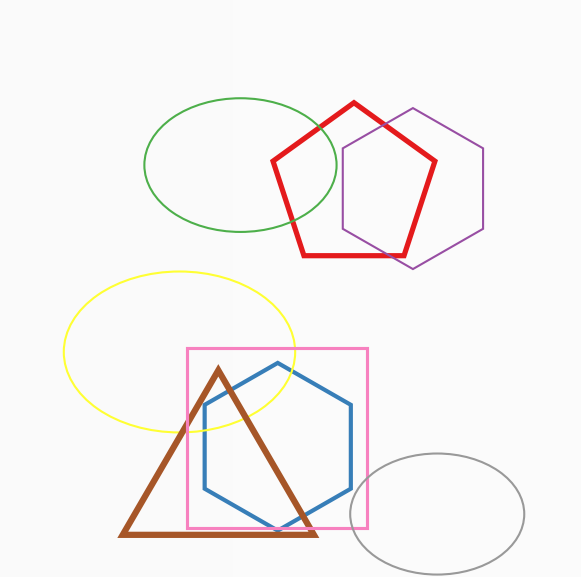[{"shape": "pentagon", "thickness": 2.5, "radius": 0.73, "center": [0.609, 0.675]}, {"shape": "hexagon", "thickness": 2, "radius": 0.73, "center": [0.478, 0.226]}, {"shape": "oval", "thickness": 1, "radius": 0.83, "center": [0.414, 0.713]}, {"shape": "hexagon", "thickness": 1, "radius": 0.7, "center": [0.71, 0.673]}, {"shape": "oval", "thickness": 1, "radius": 1.0, "center": [0.309, 0.39]}, {"shape": "triangle", "thickness": 3, "radius": 0.95, "center": [0.376, 0.168]}, {"shape": "square", "thickness": 1.5, "radius": 0.78, "center": [0.476, 0.241]}, {"shape": "oval", "thickness": 1, "radius": 0.75, "center": [0.752, 0.109]}]